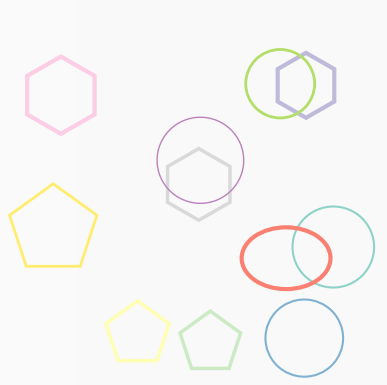[{"shape": "circle", "thickness": 1.5, "radius": 0.53, "center": [0.86, 0.358]}, {"shape": "pentagon", "thickness": 2.5, "radius": 0.43, "center": [0.355, 0.133]}, {"shape": "hexagon", "thickness": 3, "radius": 0.42, "center": [0.79, 0.778]}, {"shape": "oval", "thickness": 3, "radius": 0.57, "center": [0.738, 0.329]}, {"shape": "circle", "thickness": 1.5, "radius": 0.5, "center": [0.785, 0.122]}, {"shape": "circle", "thickness": 2, "radius": 0.44, "center": [0.723, 0.783]}, {"shape": "hexagon", "thickness": 3, "radius": 0.5, "center": [0.157, 0.753]}, {"shape": "hexagon", "thickness": 2.5, "radius": 0.46, "center": [0.513, 0.521]}, {"shape": "circle", "thickness": 1, "radius": 0.56, "center": [0.517, 0.584]}, {"shape": "pentagon", "thickness": 2.5, "radius": 0.41, "center": [0.543, 0.11]}, {"shape": "pentagon", "thickness": 2, "radius": 0.59, "center": [0.137, 0.404]}]